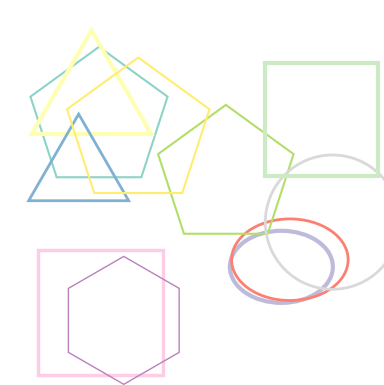[{"shape": "pentagon", "thickness": 1.5, "radius": 0.94, "center": [0.257, 0.691]}, {"shape": "triangle", "thickness": 3, "radius": 0.9, "center": [0.238, 0.742]}, {"shape": "oval", "thickness": 3, "radius": 0.67, "center": [0.731, 0.307]}, {"shape": "oval", "thickness": 2, "radius": 0.76, "center": [0.753, 0.325]}, {"shape": "triangle", "thickness": 2, "radius": 0.75, "center": [0.204, 0.554]}, {"shape": "pentagon", "thickness": 1.5, "radius": 0.93, "center": [0.587, 0.543]}, {"shape": "square", "thickness": 2.5, "radius": 0.81, "center": [0.261, 0.188]}, {"shape": "circle", "thickness": 2, "radius": 0.87, "center": [0.864, 0.423]}, {"shape": "hexagon", "thickness": 1, "radius": 0.83, "center": [0.321, 0.168]}, {"shape": "square", "thickness": 3, "radius": 0.73, "center": [0.834, 0.691]}, {"shape": "pentagon", "thickness": 1.5, "radius": 0.97, "center": [0.359, 0.656]}]